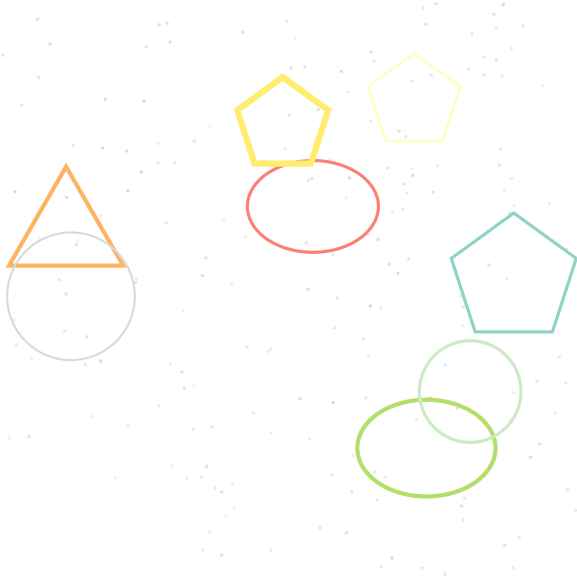[{"shape": "pentagon", "thickness": 1.5, "radius": 0.57, "center": [0.89, 0.517]}, {"shape": "pentagon", "thickness": 1, "radius": 0.42, "center": [0.717, 0.823]}, {"shape": "oval", "thickness": 1.5, "radius": 0.57, "center": [0.542, 0.642]}, {"shape": "triangle", "thickness": 2, "radius": 0.57, "center": [0.114, 0.596]}, {"shape": "oval", "thickness": 2, "radius": 0.6, "center": [0.738, 0.223]}, {"shape": "circle", "thickness": 1, "radius": 0.55, "center": [0.123, 0.486]}, {"shape": "circle", "thickness": 1.5, "radius": 0.44, "center": [0.814, 0.321]}, {"shape": "pentagon", "thickness": 3, "radius": 0.41, "center": [0.49, 0.783]}]